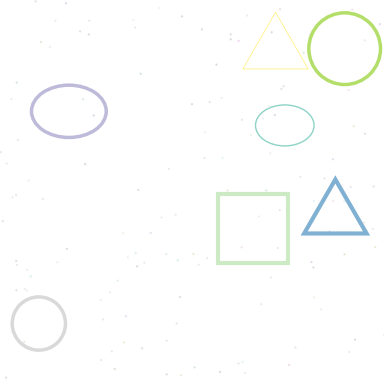[{"shape": "oval", "thickness": 1, "radius": 0.38, "center": [0.74, 0.674]}, {"shape": "oval", "thickness": 2.5, "radius": 0.49, "center": [0.179, 0.711]}, {"shape": "triangle", "thickness": 3, "radius": 0.47, "center": [0.871, 0.44]}, {"shape": "circle", "thickness": 2.5, "radius": 0.47, "center": [0.895, 0.874]}, {"shape": "circle", "thickness": 2.5, "radius": 0.35, "center": [0.101, 0.16]}, {"shape": "square", "thickness": 3, "radius": 0.45, "center": [0.657, 0.406]}, {"shape": "triangle", "thickness": 0.5, "radius": 0.49, "center": [0.716, 0.87]}]